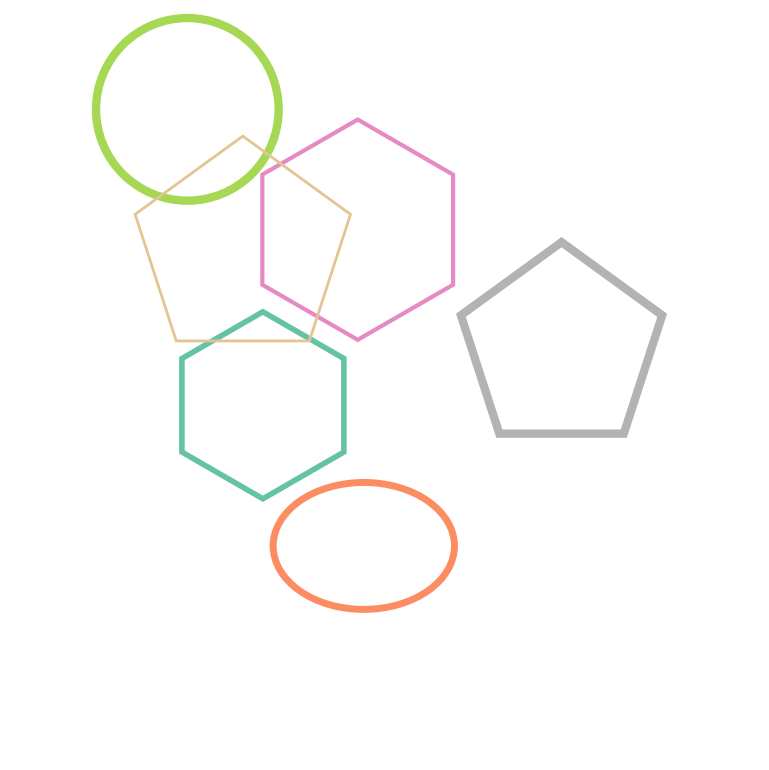[{"shape": "hexagon", "thickness": 2, "radius": 0.61, "center": [0.341, 0.474]}, {"shape": "oval", "thickness": 2.5, "radius": 0.59, "center": [0.472, 0.291]}, {"shape": "hexagon", "thickness": 1.5, "radius": 0.72, "center": [0.465, 0.702]}, {"shape": "circle", "thickness": 3, "radius": 0.59, "center": [0.243, 0.858]}, {"shape": "pentagon", "thickness": 1, "radius": 0.74, "center": [0.315, 0.676]}, {"shape": "pentagon", "thickness": 3, "radius": 0.69, "center": [0.729, 0.548]}]